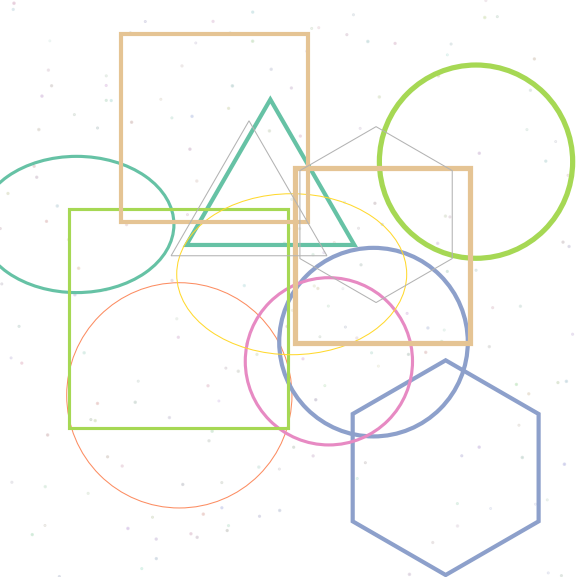[{"shape": "triangle", "thickness": 2, "radius": 0.84, "center": [0.468, 0.659]}, {"shape": "oval", "thickness": 1.5, "radius": 0.84, "center": [0.133, 0.61]}, {"shape": "circle", "thickness": 0.5, "radius": 0.98, "center": [0.311, 0.315]}, {"shape": "circle", "thickness": 2, "radius": 0.82, "center": [0.647, 0.407]}, {"shape": "hexagon", "thickness": 2, "radius": 0.93, "center": [0.772, 0.189]}, {"shape": "circle", "thickness": 1.5, "radius": 0.72, "center": [0.57, 0.373]}, {"shape": "square", "thickness": 1.5, "radius": 0.95, "center": [0.309, 0.448]}, {"shape": "circle", "thickness": 2.5, "radius": 0.84, "center": [0.824, 0.719]}, {"shape": "oval", "thickness": 0.5, "radius": 1.0, "center": [0.505, 0.524]}, {"shape": "square", "thickness": 2.5, "radius": 0.76, "center": [0.662, 0.557]}, {"shape": "square", "thickness": 2, "radius": 0.81, "center": [0.372, 0.777]}, {"shape": "hexagon", "thickness": 0.5, "radius": 0.76, "center": [0.651, 0.628]}, {"shape": "triangle", "thickness": 0.5, "radius": 0.78, "center": [0.431, 0.634]}]